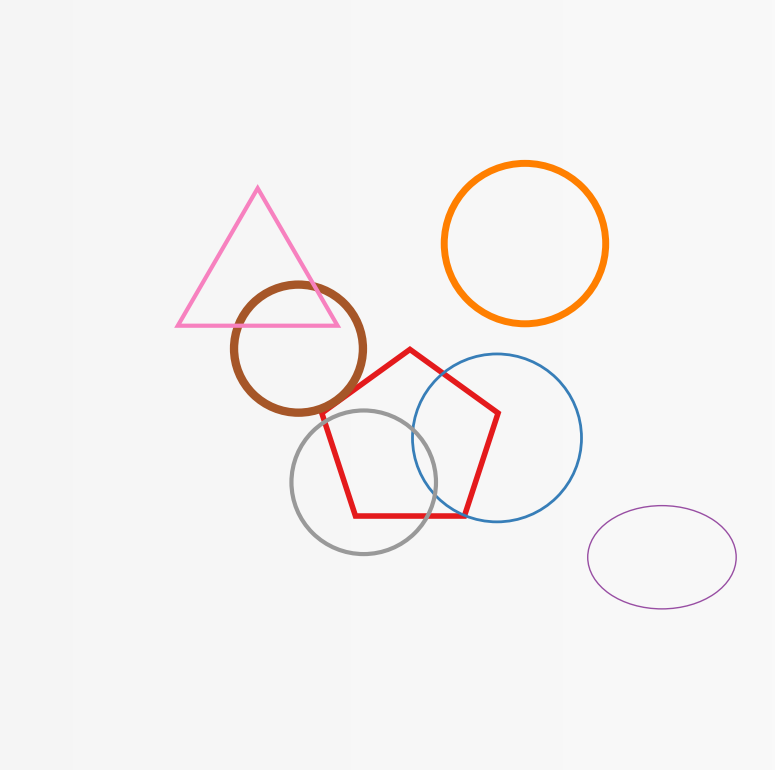[{"shape": "pentagon", "thickness": 2, "radius": 0.6, "center": [0.529, 0.427]}, {"shape": "circle", "thickness": 1, "radius": 0.55, "center": [0.641, 0.431]}, {"shape": "oval", "thickness": 0.5, "radius": 0.48, "center": [0.854, 0.276]}, {"shape": "circle", "thickness": 2.5, "radius": 0.52, "center": [0.677, 0.684]}, {"shape": "circle", "thickness": 3, "radius": 0.42, "center": [0.385, 0.547]}, {"shape": "triangle", "thickness": 1.5, "radius": 0.6, "center": [0.332, 0.637]}, {"shape": "circle", "thickness": 1.5, "radius": 0.47, "center": [0.469, 0.374]}]